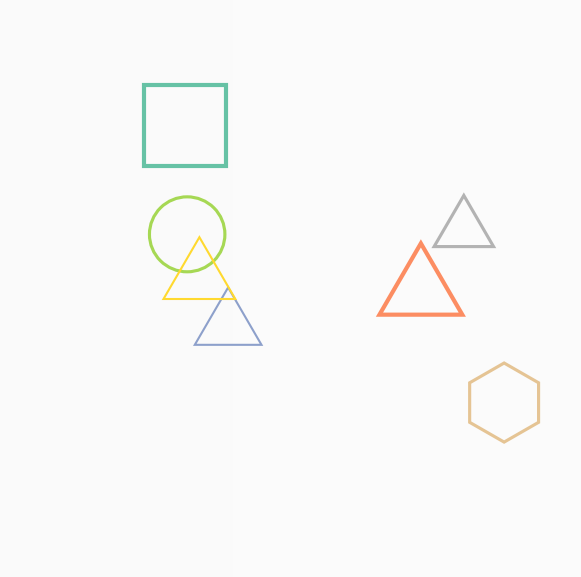[{"shape": "square", "thickness": 2, "radius": 0.35, "center": [0.319, 0.782]}, {"shape": "triangle", "thickness": 2, "radius": 0.41, "center": [0.724, 0.495]}, {"shape": "triangle", "thickness": 1, "radius": 0.33, "center": [0.392, 0.435]}, {"shape": "circle", "thickness": 1.5, "radius": 0.32, "center": [0.322, 0.593]}, {"shape": "triangle", "thickness": 1, "radius": 0.36, "center": [0.343, 0.517]}, {"shape": "hexagon", "thickness": 1.5, "radius": 0.34, "center": [0.867, 0.302]}, {"shape": "triangle", "thickness": 1.5, "radius": 0.3, "center": [0.798, 0.602]}]